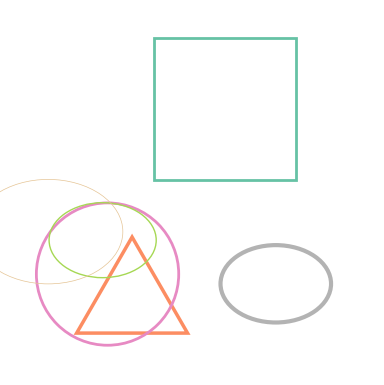[{"shape": "square", "thickness": 2, "radius": 0.93, "center": [0.585, 0.717]}, {"shape": "triangle", "thickness": 2.5, "radius": 0.83, "center": [0.343, 0.218]}, {"shape": "circle", "thickness": 2, "radius": 0.92, "center": [0.279, 0.288]}, {"shape": "oval", "thickness": 1, "radius": 0.7, "center": [0.267, 0.376]}, {"shape": "oval", "thickness": 0.5, "radius": 0.97, "center": [0.125, 0.398]}, {"shape": "oval", "thickness": 3, "radius": 0.72, "center": [0.716, 0.263]}]